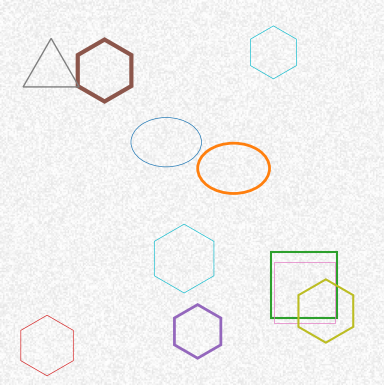[{"shape": "oval", "thickness": 0.5, "radius": 0.46, "center": [0.432, 0.631]}, {"shape": "oval", "thickness": 2, "radius": 0.47, "center": [0.607, 0.563]}, {"shape": "square", "thickness": 1.5, "radius": 0.43, "center": [0.789, 0.26]}, {"shape": "hexagon", "thickness": 0.5, "radius": 0.39, "center": [0.122, 0.103]}, {"shape": "hexagon", "thickness": 2, "radius": 0.35, "center": [0.513, 0.139]}, {"shape": "hexagon", "thickness": 3, "radius": 0.4, "center": [0.272, 0.817]}, {"shape": "square", "thickness": 0.5, "radius": 0.4, "center": [0.792, 0.24]}, {"shape": "triangle", "thickness": 1, "radius": 0.42, "center": [0.133, 0.816]}, {"shape": "hexagon", "thickness": 1.5, "radius": 0.41, "center": [0.846, 0.192]}, {"shape": "hexagon", "thickness": 0.5, "radius": 0.34, "center": [0.71, 0.864]}, {"shape": "hexagon", "thickness": 0.5, "radius": 0.45, "center": [0.478, 0.328]}]